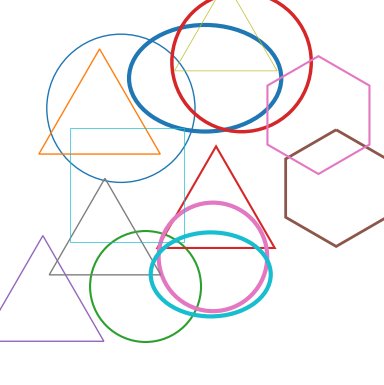[{"shape": "circle", "thickness": 1, "radius": 0.96, "center": [0.314, 0.719]}, {"shape": "oval", "thickness": 3, "radius": 0.99, "center": [0.533, 0.797]}, {"shape": "triangle", "thickness": 1, "radius": 0.91, "center": [0.259, 0.691]}, {"shape": "circle", "thickness": 1.5, "radius": 0.72, "center": [0.378, 0.256]}, {"shape": "triangle", "thickness": 1.5, "radius": 0.88, "center": [0.561, 0.444]}, {"shape": "circle", "thickness": 2.5, "radius": 0.9, "center": [0.627, 0.839]}, {"shape": "triangle", "thickness": 1, "radius": 0.91, "center": [0.111, 0.205]}, {"shape": "hexagon", "thickness": 2, "radius": 0.76, "center": [0.873, 0.511]}, {"shape": "circle", "thickness": 3, "radius": 0.7, "center": [0.553, 0.333]}, {"shape": "hexagon", "thickness": 1.5, "radius": 0.77, "center": [0.827, 0.701]}, {"shape": "triangle", "thickness": 1, "radius": 0.84, "center": [0.273, 0.37]}, {"shape": "triangle", "thickness": 0.5, "radius": 0.77, "center": [0.586, 0.893]}, {"shape": "square", "thickness": 0.5, "radius": 0.74, "center": [0.33, 0.519]}, {"shape": "oval", "thickness": 3, "radius": 0.78, "center": [0.547, 0.287]}]